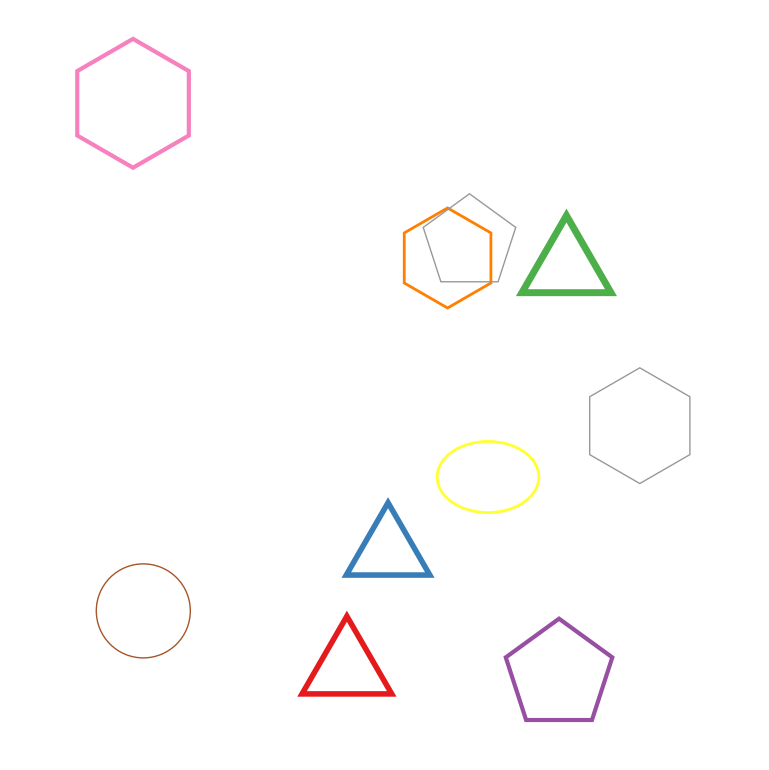[{"shape": "triangle", "thickness": 2, "radius": 0.34, "center": [0.45, 0.132]}, {"shape": "triangle", "thickness": 2, "radius": 0.31, "center": [0.504, 0.285]}, {"shape": "triangle", "thickness": 2.5, "radius": 0.33, "center": [0.736, 0.653]}, {"shape": "pentagon", "thickness": 1.5, "radius": 0.36, "center": [0.726, 0.124]}, {"shape": "hexagon", "thickness": 1, "radius": 0.32, "center": [0.581, 0.665]}, {"shape": "oval", "thickness": 1, "radius": 0.33, "center": [0.634, 0.381]}, {"shape": "circle", "thickness": 0.5, "radius": 0.31, "center": [0.186, 0.207]}, {"shape": "hexagon", "thickness": 1.5, "radius": 0.42, "center": [0.173, 0.866]}, {"shape": "pentagon", "thickness": 0.5, "radius": 0.32, "center": [0.61, 0.685]}, {"shape": "hexagon", "thickness": 0.5, "radius": 0.38, "center": [0.831, 0.447]}]